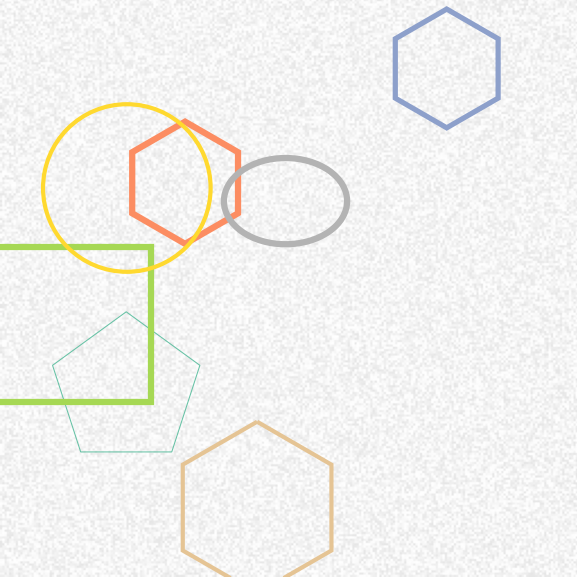[{"shape": "pentagon", "thickness": 0.5, "radius": 0.67, "center": [0.219, 0.325]}, {"shape": "hexagon", "thickness": 3, "radius": 0.53, "center": [0.321, 0.683]}, {"shape": "hexagon", "thickness": 2.5, "radius": 0.51, "center": [0.774, 0.881]}, {"shape": "square", "thickness": 3, "radius": 0.67, "center": [0.127, 0.437]}, {"shape": "circle", "thickness": 2, "radius": 0.73, "center": [0.22, 0.674]}, {"shape": "hexagon", "thickness": 2, "radius": 0.74, "center": [0.445, 0.12]}, {"shape": "oval", "thickness": 3, "radius": 0.53, "center": [0.494, 0.651]}]